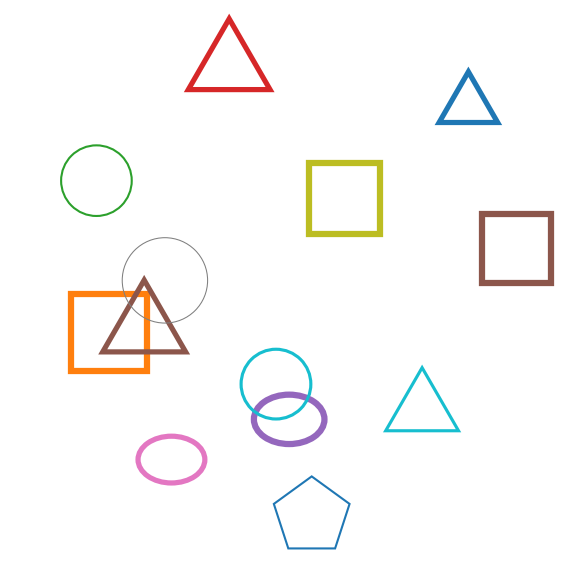[{"shape": "triangle", "thickness": 2.5, "radius": 0.29, "center": [0.811, 0.816]}, {"shape": "pentagon", "thickness": 1, "radius": 0.34, "center": [0.54, 0.105]}, {"shape": "square", "thickness": 3, "radius": 0.33, "center": [0.189, 0.424]}, {"shape": "circle", "thickness": 1, "radius": 0.31, "center": [0.167, 0.686]}, {"shape": "triangle", "thickness": 2.5, "radius": 0.41, "center": [0.397, 0.885]}, {"shape": "oval", "thickness": 3, "radius": 0.31, "center": [0.501, 0.273]}, {"shape": "triangle", "thickness": 2.5, "radius": 0.41, "center": [0.25, 0.431]}, {"shape": "square", "thickness": 3, "radius": 0.3, "center": [0.894, 0.569]}, {"shape": "oval", "thickness": 2.5, "radius": 0.29, "center": [0.297, 0.203]}, {"shape": "circle", "thickness": 0.5, "radius": 0.37, "center": [0.286, 0.514]}, {"shape": "square", "thickness": 3, "radius": 0.31, "center": [0.597, 0.656]}, {"shape": "triangle", "thickness": 1.5, "radius": 0.36, "center": [0.731, 0.29]}, {"shape": "circle", "thickness": 1.5, "radius": 0.3, "center": [0.478, 0.334]}]